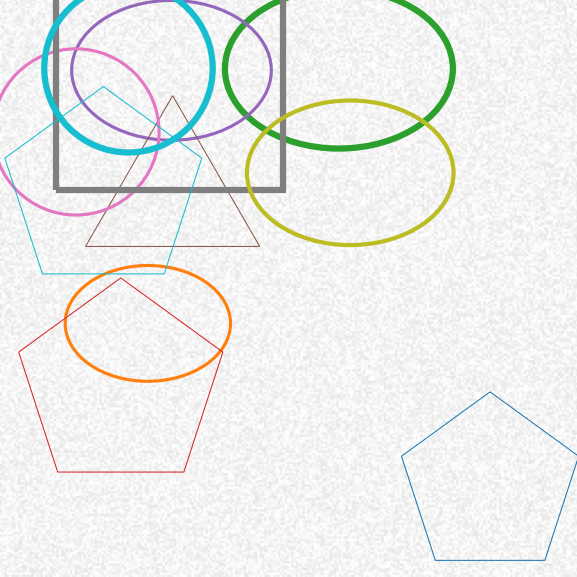[{"shape": "pentagon", "thickness": 0.5, "radius": 0.81, "center": [0.849, 0.159]}, {"shape": "oval", "thickness": 1.5, "radius": 0.72, "center": [0.256, 0.439]}, {"shape": "oval", "thickness": 3, "radius": 0.99, "center": [0.587, 0.88]}, {"shape": "pentagon", "thickness": 0.5, "radius": 0.93, "center": [0.209, 0.332]}, {"shape": "oval", "thickness": 1.5, "radius": 0.86, "center": [0.297, 0.877]}, {"shape": "triangle", "thickness": 0.5, "radius": 0.87, "center": [0.299, 0.659]}, {"shape": "circle", "thickness": 1.5, "radius": 0.72, "center": [0.131, 0.771]}, {"shape": "square", "thickness": 3, "radius": 0.98, "center": [0.293, 0.867]}, {"shape": "oval", "thickness": 2, "radius": 0.89, "center": [0.606, 0.7]}, {"shape": "circle", "thickness": 3, "radius": 0.73, "center": [0.222, 0.881]}, {"shape": "pentagon", "thickness": 0.5, "radius": 0.9, "center": [0.179, 0.67]}]